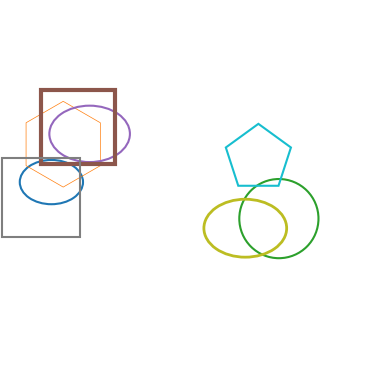[{"shape": "oval", "thickness": 1.5, "radius": 0.41, "center": [0.133, 0.527]}, {"shape": "hexagon", "thickness": 0.5, "radius": 0.56, "center": [0.164, 0.625]}, {"shape": "circle", "thickness": 1.5, "radius": 0.51, "center": [0.724, 0.432]}, {"shape": "oval", "thickness": 1.5, "radius": 0.52, "center": [0.233, 0.652]}, {"shape": "square", "thickness": 3, "radius": 0.48, "center": [0.204, 0.669]}, {"shape": "square", "thickness": 1.5, "radius": 0.51, "center": [0.107, 0.486]}, {"shape": "oval", "thickness": 2, "radius": 0.54, "center": [0.637, 0.407]}, {"shape": "pentagon", "thickness": 1.5, "radius": 0.44, "center": [0.671, 0.589]}]